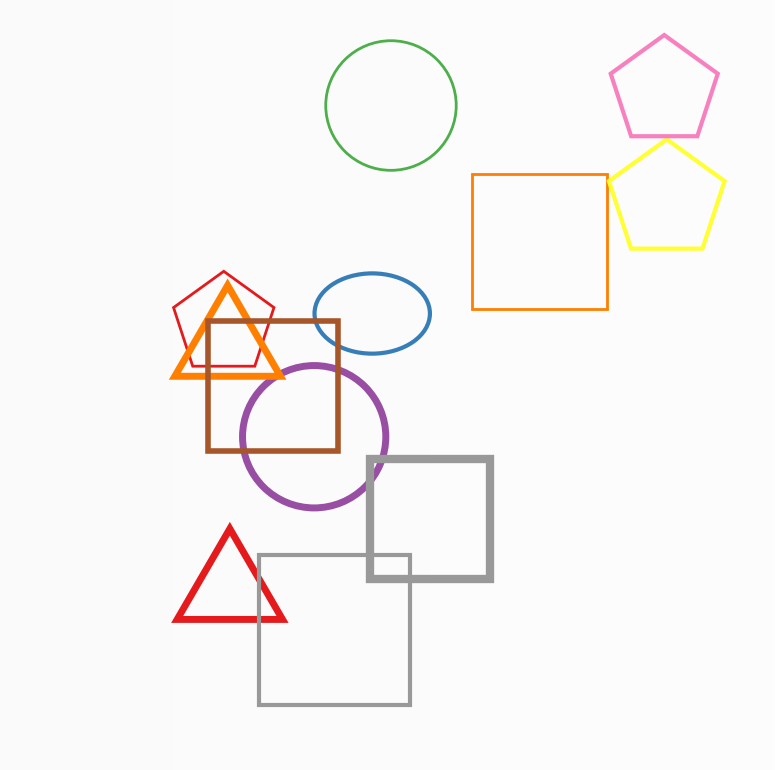[{"shape": "pentagon", "thickness": 1, "radius": 0.34, "center": [0.289, 0.58]}, {"shape": "triangle", "thickness": 2.5, "radius": 0.39, "center": [0.297, 0.235]}, {"shape": "oval", "thickness": 1.5, "radius": 0.37, "center": [0.48, 0.593]}, {"shape": "circle", "thickness": 1, "radius": 0.42, "center": [0.504, 0.863]}, {"shape": "circle", "thickness": 2.5, "radius": 0.46, "center": [0.405, 0.433]}, {"shape": "square", "thickness": 1, "radius": 0.44, "center": [0.696, 0.687]}, {"shape": "triangle", "thickness": 2.5, "radius": 0.39, "center": [0.294, 0.551]}, {"shape": "pentagon", "thickness": 1.5, "radius": 0.39, "center": [0.86, 0.741]}, {"shape": "square", "thickness": 2, "radius": 0.42, "center": [0.352, 0.499]}, {"shape": "pentagon", "thickness": 1.5, "radius": 0.36, "center": [0.857, 0.882]}, {"shape": "square", "thickness": 1.5, "radius": 0.49, "center": [0.431, 0.182]}, {"shape": "square", "thickness": 3, "radius": 0.39, "center": [0.555, 0.326]}]